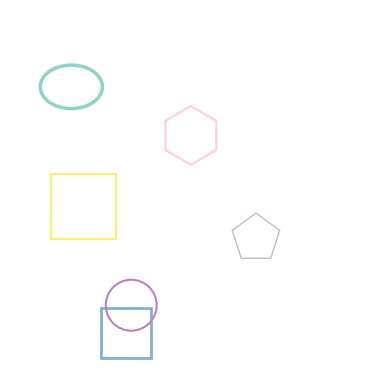[{"shape": "oval", "thickness": 2.5, "radius": 0.4, "center": [0.185, 0.774]}, {"shape": "pentagon", "thickness": 1, "radius": 0.32, "center": [0.665, 0.382]}, {"shape": "square", "thickness": 2, "radius": 0.32, "center": [0.327, 0.136]}, {"shape": "hexagon", "thickness": 1.5, "radius": 0.38, "center": [0.496, 0.648]}, {"shape": "circle", "thickness": 1.5, "radius": 0.33, "center": [0.341, 0.207]}, {"shape": "square", "thickness": 1.5, "radius": 0.42, "center": [0.217, 0.463]}]